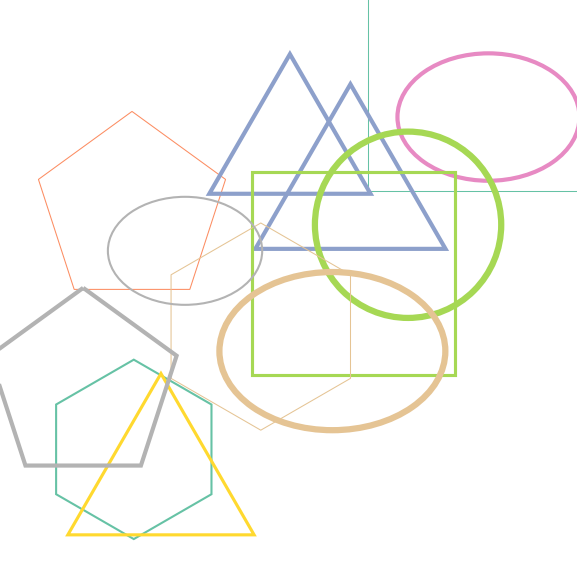[{"shape": "square", "thickness": 0.5, "radius": 0.93, "center": [0.823, 0.855]}, {"shape": "hexagon", "thickness": 1, "radius": 0.78, "center": [0.232, 0.221]}, {"shape": "pentagon", "thickness": 0.5, "radius": 0.85, "center": [0.229, 0.636]}, {"shape": "triangle", "thickness": 2, "radius": 0.81, "center": [0.502, 0.744]}, {"shape": "triangle", "thickness": 2, "radius": 0.95, "center": [0.607, 0.663]}, {"shape": "oval", "thickness": 2, "radius": 0.79, "center": [0.846, 0.796]}, {"shape": "square", "thickness": 1.5, "radius": 0.88, "center": [0.612, 0.526]}, {"shape": "circle", "thickness": 3, "radius": 0.81, "center": [0.707, 0.61]}, {"shape": "triangle", "thickness": 1.5, "radius": 0.93, "center": [0.279, 0.166]}, {"shape": "oval", "thickness": 3, "radius": 0.98, "center": [0.576, 0.391]}, {"shape": "hexagon", "thickness": 0.5, "radius": 0.9, "center": [0.452, 0.434]}, {"shape": "oval", "thickness": 1, "radius": 0.67, "center": [0.32, 0.565]}, {"shape": "pentagon", "thickness": 2, "radius": 0.85, "center": [0.144, 0.331]}]